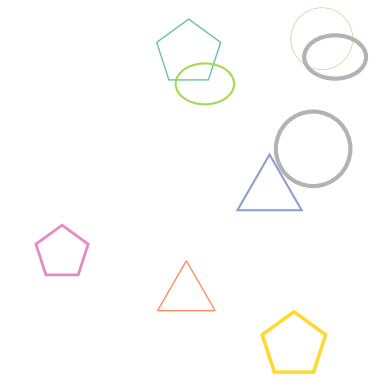[{"shape": "pentagon", "thickness": 1, "radius": 0.44, "center": [0.49, 0.863]}, {"shape": "triangle", "thickness": 1, "radius": 0.43, "center": [0.484, 0.236]}, {"shape": "triangle", "thickness": 1.5, "radius": 0.48, "center": [0.7, 0.502]}, {"shape": "pentagon", "thickness": 2, "radius": 0.36, "center": [0.161, 0.344]}, {"shape": "oval", "thickness": 1.5, "radius": 0.38, "center": [0.532, 0.782]}, {"shape": "pentagon", "thickness": 2.5, "radius": 0.43, "center": [0.763, 0.104]}, {"shape": "circle", "thickness": 0.5, "radius": 0.4, "center": [0.836, 0.899]}, {"shape": "oval", "thickness": 3, "radius": 0.4, "center": [0.871, 0.852]}, {"shape": "circle", "thickness": 3, "radius": 0.48, "center": [0.813, 0.613]}]